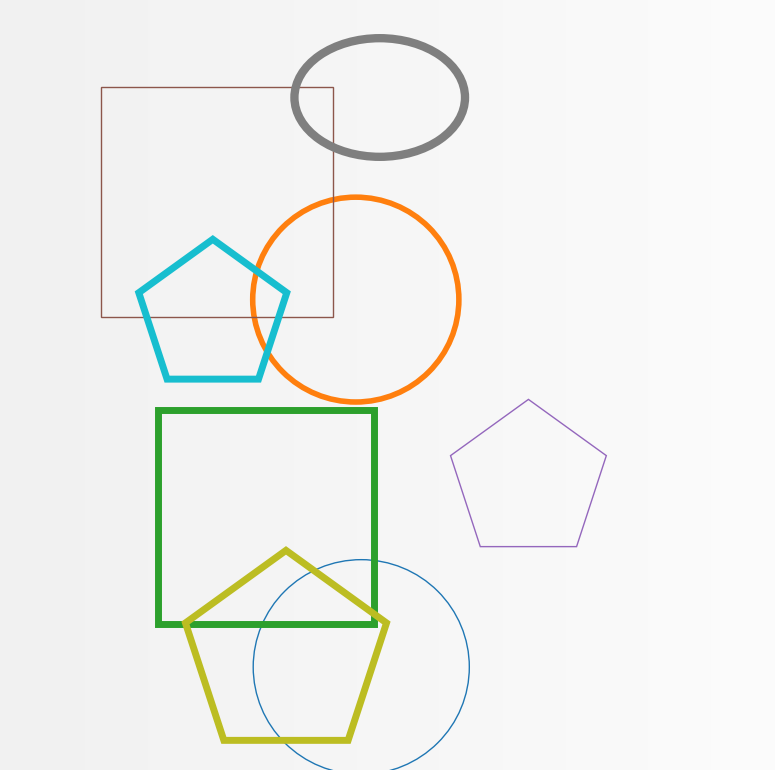[{"shape": "circle", "thickness": 0.5, "radius": 0.7, "center": [0.466, 0.134]}, {"shape": "circle", "thickness": 2, "radius": 0.67, "center": [0.459, 0.611]}, {"shape": "square", "thickness": 2.5, "radius": 0.7, "center": [0.343, 0.329]}, {"shape": "pentagon", "thickness": 0.5, "radius": 0.53, "center": [0.682, 0.376]}, {"shape": "square", "thickness": 0.5, "radius": 0.75, "center": [0.28, 0.738]}, {"shape": "oval", "thickness": 3, "radius": 0.55, "center": [0.49, 0.873]}, {"shape": "pentagon", "thickness": 2.5, "radius": 0.68, "center": [0.369, 0.149]}, {"shape": "pentagon", "thickness": 2.5, "radius": 0.5, "center": [0.275, 0.589]}]